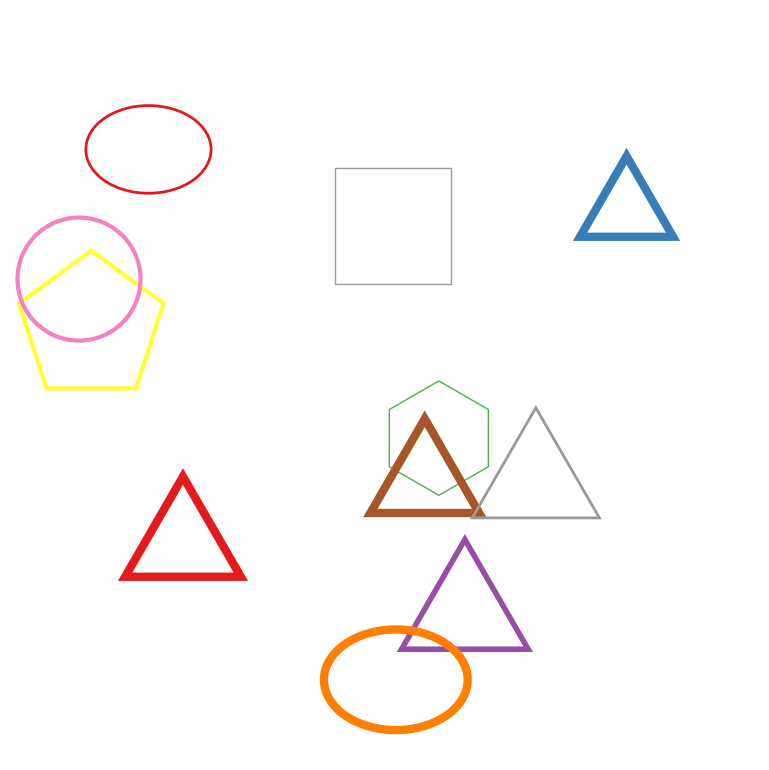[{"shape": "triangle", "thickness": 3, "radius": 0.43, "center": [0.238, 0.294]}, {"shape": "oval", "thickness": 1, "radius": 0.41, "center": [0.193, 0.806]}, {"shape": "triangle", "thickness": 3, "radius": 0.35, "center": [0.814, 0.727]}, {"shape": "hexagon", "thickness": 0.5, "radius": 0.37, "center": [0.57, 0.431]}, {"shape": "triangle", "thickness": 2, "radius": 0.47, "center": [0.604, 0.204]}, {"shape": "oval", "thickness": 3, "radius": 0.47, "center": [0.514, 0.117]}, {"shape": "pentagon", "thickness": 1.5, "radius": 0.49, "center": [0.119, 0.576]}, {"shape": "triangle", "thickness": 3, "radius": 0.41, "center": [0.552, 0.375]}, {"shape": "circle", "thickness": 1.5, "radius": 0.4, "center": [0.103, 0.638]}, {"shape": "square", "thickness": 0.5, "radius": 0.37, "center": [0.51, 0.706]}, {"shape": "triangle", "thickness": 1, "radius": 0.48, "center": [0.696, 0.375]}]